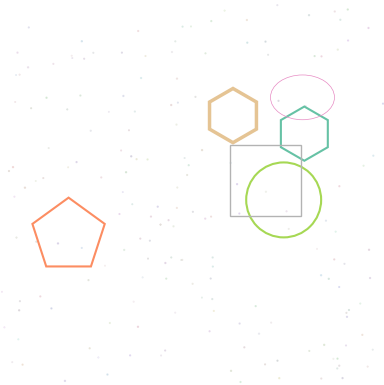[{"shape": "hexagon", "thickness": 1.5, "radius": 0.35, "center": [0.791, 0.653]}, {"shape": "pentagon", "thickness": 1.5, "radius": 0.49, "center": [0.178, 0.388]}, {"shape": "oval", "thickness": 0.5, "radius": 0.42, "center": [0.786, 0.747]}, {"shape": "circle", "thickness": 1.5, "radius": 0.49, "center": [0.737, 0.481]}, {"shape": "hexagon", "thickness": 2.5, "radius": 0.35, "center": [0.605, 0.7]}, {"shape": "square", "thickness": 1, "radius": 0.46, "center": [0.689, 0.53]}]